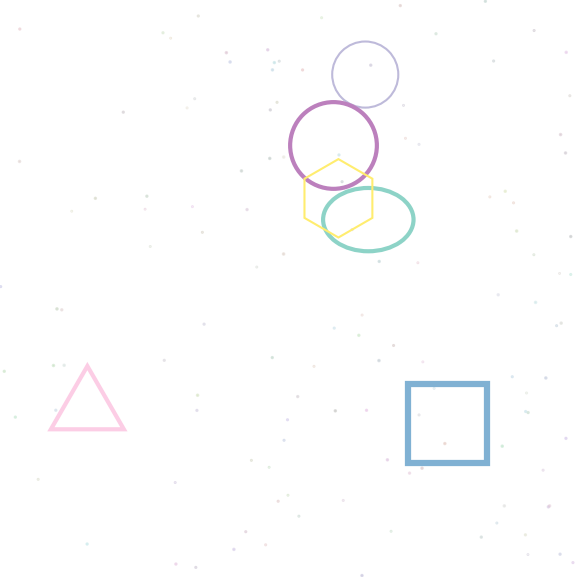[{"shape": "oval", "thickness": 2, "radius": 0.39, "center": [0.638, 0.619]}, {"shape": "circle", "thickness": 1, "radius": 0.29, "center": [0.632, 0.87]}, {"shape": "square", "thickness": 3, "radius": 0.34, "center": [0.775, 0.266]}, {"shape": "triangle", "thickness": 2, "radius": 0.36, "center": [0.151, 0.292]}, {"shape": "circle", "thickness": 2, "radius": 0.38, "center": [0.577, 0.747]}, {"shape": "hexagon", "thickness": 1, "radius": 0.34, "center": [0.586, 0.656]}]